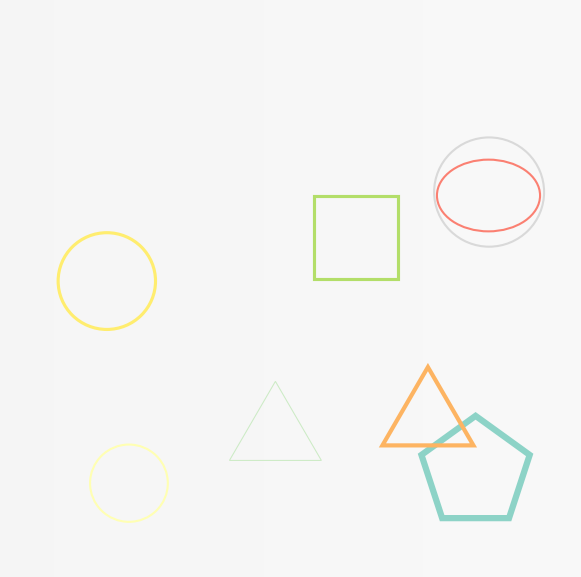[{"shape": "pentagon", "thickness": 3, "radius": 0.49, "center": [0.818, 0.181]}, {"shape": "circle", "thickness": 1, "radius": 0.33, "center": [0.222, 0.162]}, {"shape": "oval", "thickness": 1, "radius": 0.44, "center": [0.84, 0.661]}, {"shape": "triangle", "thickness": 2, "radius": 0.45, "center": [0.736, 0.273]}, {"shape": "square", "thickness": 1.5, "radius": 0.36, "center": [0.612, 0.588]}, {"shape": "circle", "thickness": 1, "radius": 0.47, "center": [0.841, 0.667]}, {"shape": "triangle", "thickness": 0.5, "radius": 0.46, "center": [0.474, 0.248]}, {"shape": "circle", "thickness": 1.5, "radius": 0.42, "center": [0.184, 0.512]}]